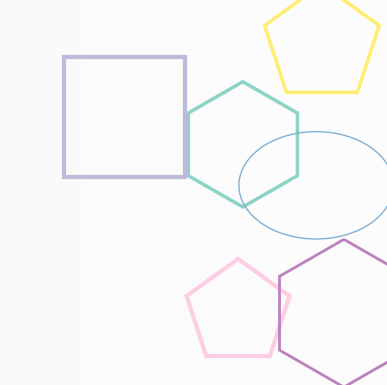[{"shape": "hexagon", "thickness": 2.5, "radius": 0.81, "center": [0.627, 0.625]}, {"shape": "square", "thickness": 3, "radius": 0.78, "center": [0.321, 0.696]}, {"shape": "oval", "thickness": 1, "radius": 1.0, "center": [0.816, 0.519]}, {"shape": "pentagon", "thickness": 3, "radius": 0.7, "center": [0.614, 0.188]}, {"shape": "hexagon", "thickness": 2, "radius": 0.96, "center": [0.888, 0.186]}, {"shape": "pentagon", "thickness": 2.5, "radius": 0.78, "center": [0.831, 0.886]}]